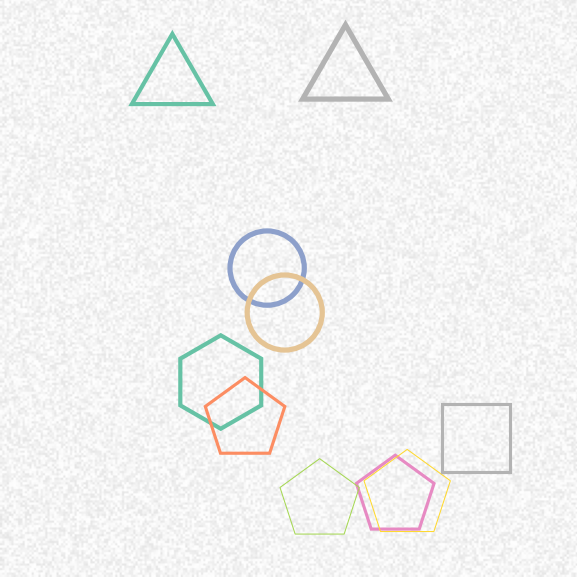[{"shape": "triangle", "thickness": 2, "radius": 0.4, "center": [0.298, 0.859]}, {"shape": "hexagon", "thickness": 2, "radius": 0.4, "center": [0.382, 0.338]}, {"shape": "pentagon", "thickness": 1.5, "radius": 0.36, "center": [0.424, 0.273]}, {"shape": "circle", "thickness": 2.5, "radius": 0.32, "center": [0.463, 0.535]}, {"shape": "pentagon", "thickness": 1.5, "radius": 0.35, "center": [0.684, 0.14]}, {"shape": "pentagon", "thickness": 0.5, "radius": 0.36, "center": [0.554, 0.133]}, {"shape": "pentagon", "thickness": 0.5, "radius": 0.39, "center": [0.705, 0.142]}, {"shape": "circle", "thickness": 2.5, "radius": 0.33, "center": [0.493, 0.458]}, {"shape": "square", "thickness": 1.5, "radius": 0.29, "center": [0.824, 0.241]}, {"shape": "triangle", "thickness": 2.5, "radius": 0.43, "center": [0.598, 0.87]}]